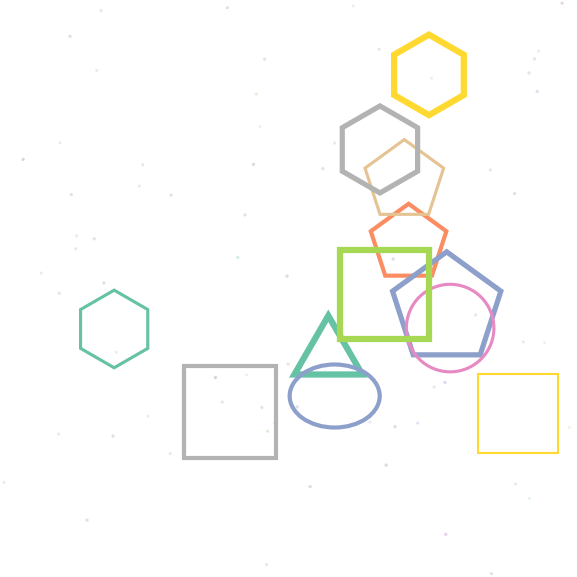[{"shape": "triangle", "thickness": 3, "radius": 0.34, "center": [0.569, 0.385]}, {"shape": "hexagon", "thickness": 1.5, "radius": 0.34, "center": [0.198, 0.43]}, {"shape": "pentagon", "thickness": 2, "radius": 0.34, "center": [0.707, 0.577]}, {"shape": "oval", "thickness": 2, "radius": 0.39, "center": [0.58, 0.313]}, {"shape": "pentagon", "thickness": 2.5, "radius": 0.49, "center": [0.773, 0.464]}, {"shape": "circle", "thickness": 1.5, "radius": 0.38, "center": [0.779, 0.431]}, {"shape": "square", "thickness": 3, "radius": 0.38, "center": [0.666, 0.489]}, {"shape": "hexagon", "thickness": 3, "radius": 0.35, "center": [0.743, 0.869]}, {"shape": "square", "thickness": 1, "radius": 0.35, "center": [0.897, 0.283]}, {"shape": "pentagon", "thickness": 1.5, "radius": 0.36, "center": [0.7, 0.686]}, {"shape": "square", "thickness": 2, "radius": 0.4, "center": [0.398, 0.286]}, {"shape": "hexagon", "thickness": 2.5, "radius": 0.38, "center": [0.658, 0.74]}]